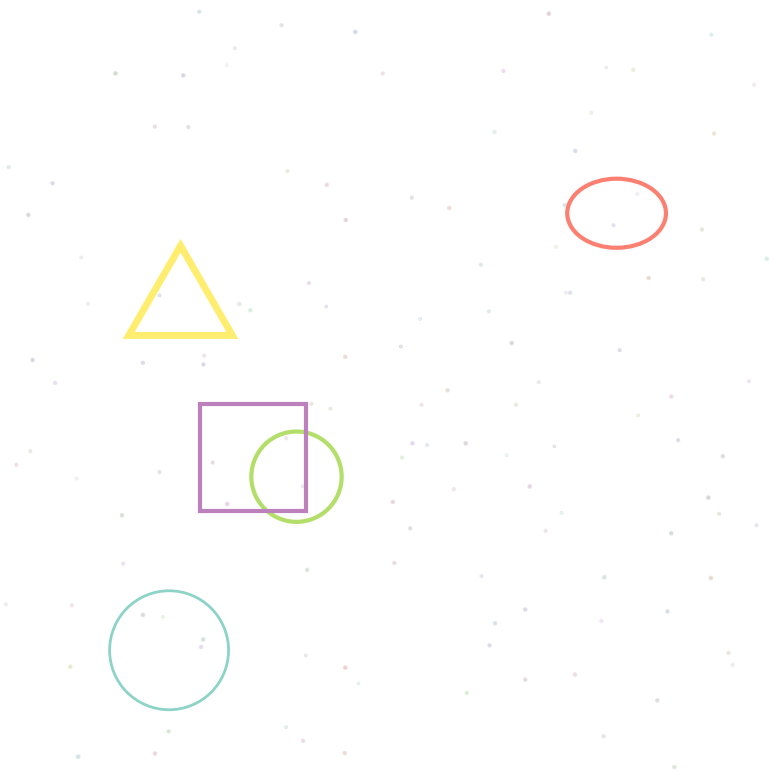[{"shape": "circle", "thickness": 1, "radius": 0.39, "center": [0.22, 0.156]}, {"shape": "oval", "thickness": 1.5, "radius": 0.32, "center": [0.801, 0.723]}, {"shape": "circle", "thickness": 1.5, "radius": 0.29, "center": [0.385, 0.381]}, {"shape": "square", "thickness": 1.5, "radius": 0.35, "center": [0.328, 0.406]}, {"shape": "triangle", "thickness": 2.5, "radius": 0.39, "center": [0.234, 0.603]}]